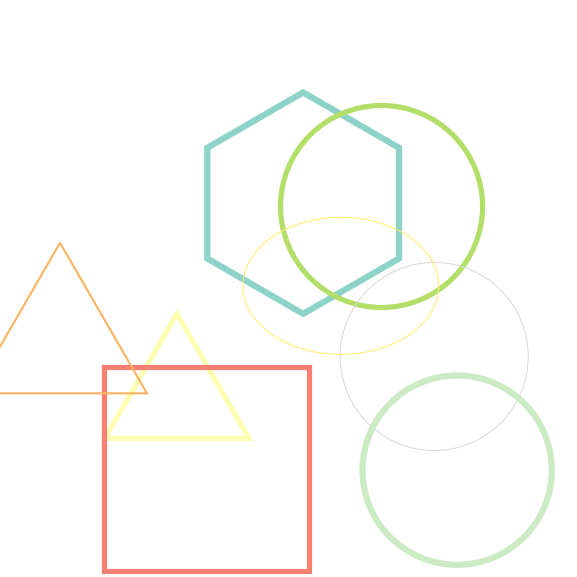[{"shape": "hexagon", "thickness": 3, "radius": 0.96, "center": [0.525, 0.647]}, {"shape": "triangle", "thickness": 2.5, "radius": 0.72, "center": [0.306, 0.312]}, {"shape": "square", "thickness": 2.5, "radius": 0.88, "center": [0.358, 0.187]}, {"shape": "triangle", "thickness": 1, "radius": 0.87, "center": [0.104, 0.405]}, {"shape": "circle", "thickness": 2.5, "radius": 0.87, "center": [0.661, 0.642]}, {"shape": "circle", "thickness": 0.5, "radius": 0.81, "center": [0.752, 0.382]}, {"shape": "circle", "thickness": 3, "radius": 0.82, "center": [0.792, 0.185]}, {"shape": "oval", "thickness": 0.5, "radius": 0.85, "center": [0.59, 0.504]}]